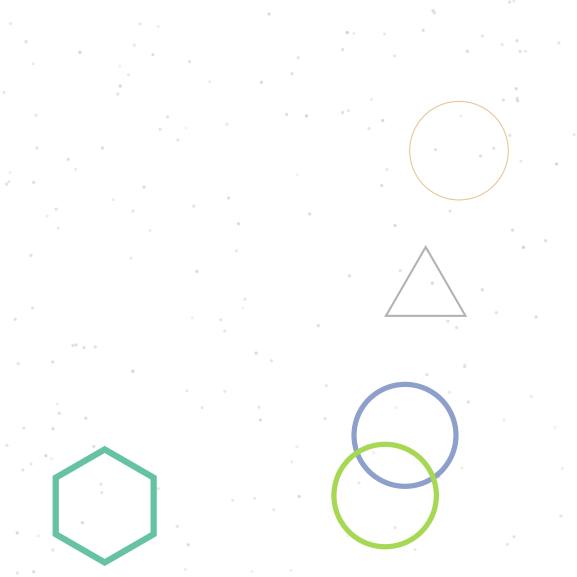[{"shape": "hexagon", "thickness": 3, "radius": 0.49, "center": [0.181, 0.123]}, {"shape": "circle", "thickness": 2.5, "radius": 0.44, "center": [0.701, 0.245]}, {"shape": "circle", "thickness": 2.5, "radius": 0.44, "center": [0.667, 0.141]}, {"shape": "circle", "thickness": 0.5, "radius": 0.43, "center": [0.795, 0.738]}, {"shape": "triangle", "thickness": 1, "radius": 0.4, "center": [0.737, 0.492]}]